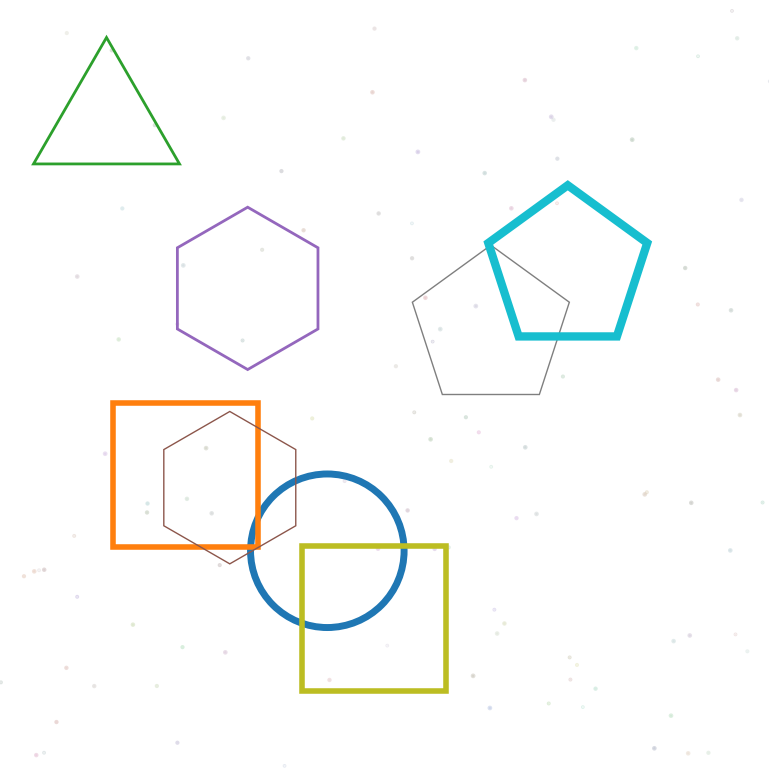[{"shape": "circle", "thickness": 2.5, "radius": 0.5, "center": [0.425, 0.285]}, {"shape": "square", "thickness": 2, "radius": 0.47, "center": [0.241, 0.383]}, {"shape": "triangle", "thickness": 1, "radius": 0.55, "center": [0.138, 0.842]}, {"shape": "hexagon", "thickness": 1, "radius": 0.53, "center": [0.322, 0.625]}, {"shape": "hexagon", "thickness": 0.5, "radius": 0.49, "center": [0.298, 0.367]}, {"shape": "pentagon", "thickness": 0.5, "radius": 0.54, "center": [0.637, 0.574]}, {"shape": "square", "thickness": 2, "radius": 0.47, "center": [0.486, 0.197]}, {"shape": "pentagon", "thickness": 3, "radius": 0.54, "center": [0.737, 0.651]}]